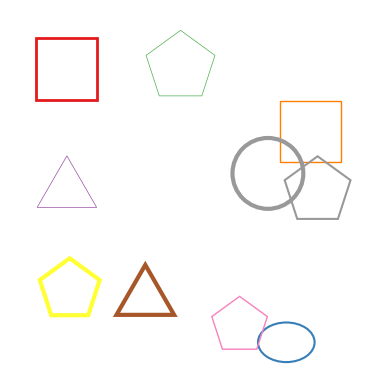[{"shape": "square", "thickness": 2, "radius": 0.4, "center": [0.174, 0.821]}, {"shape": "oval", "thickness": 1.5, "radius": 0.37, "center": [0.744, 0.111]}, {"shape": "pentagon", "thickness": 0.5, "radius": 0.47, "center": [0.469, 0.827]}, {"shape": "triangle", "thickness": 0.5, "radius": 0.45, "center": [0.174, 0.506]}, {"shape": "square", "thickness": 1, "radius": 0.4, "center": [0.806, 0.658]}, {"shape": "pentagon", "thickness": 3, "radius": 0.41, "center": [0.181, 0.247]}, {"shape": "triangle", "thickness": 3, "radius": 0.43, "center": [0.377, 0.225]}, {"shape": "pentagon", "thickness": 1, "radius": 0.38, "center": [0.622, 0.154]}, {"shape": "circle", "thickness": 3, "radius": 0.46, "center": [0.696, 0.55]}, {"shape": "pentagon", "thickness": 1.5, "radius": 0.45, "center": [0.825, 0.504]}]